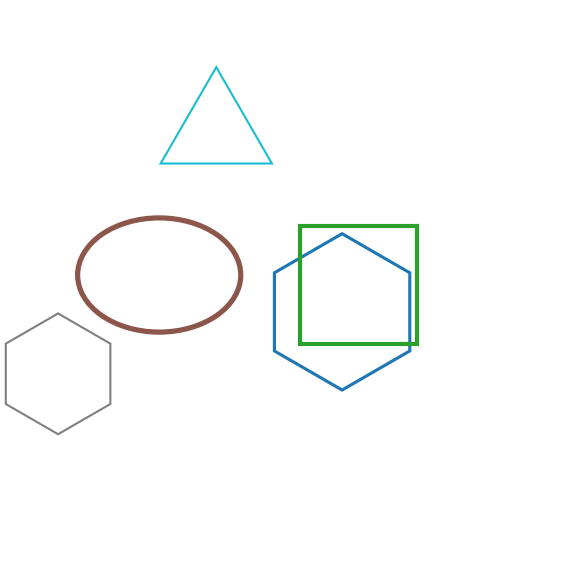[{"shape": "hexagon", "thickness": 1.5, "radius": 0.68, "center": [0.592, 0.459]}, {"shape": "square", "thickness": 2, "radius": 0.51, "center": [0.621, 0.506]}, {"shape": "oval", "thickness": 2.5, "radius": 0.71, "center": [0.276, 0.523]}, {"shape": "hexagon", "thickness": 1, "radius": 0.52, "center": [0.101, 0.352]}, {"shape": "triangle", "thickness": 1, "radius": 0.56, "center": [0.375, 0.772]}]